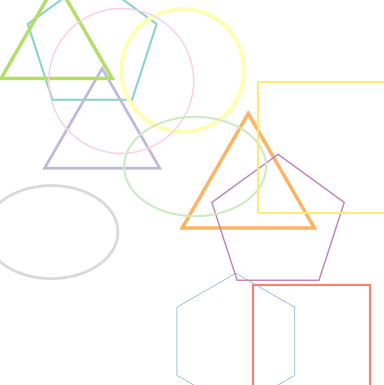[{"shape": "pentagon", "thickness": 1.5, "radius": 0.88, "center": [0.24, 0.883]}, {"shape": "circle", "thickness": 3, "radius": 0.8, "center": [0.475, 0.817]}, {"shape": "triangle", "thickness": 2, "radius": 0.86, "center": [0.265, 0.649]}, {"shape": "square", "thickness": 1.5, "radius": 0.76, "center": [0.81, 0.107]}, {"shape": "hexagon", "thickness": 0.5, "radius": 0.88, "center": [0.613, 0.114]}, {"shape": "triangle", "thickness": 2.5, "radius": 0.99, "center": [0.645, 0.507]}, {"shape": "triangle", "thickness": 2.5, "radius": 0.83, "center": [0.147, 0.88]}, {"shape": "circle", "thickness": 1, "radius": 0.94, "center": [0.315, 0.79]}, {"shape": "oval", "thickness": 2, "radius": 0.86, "center": [0.134, 0.397]}, {"shape": "pentagon", "thickness": 1, "radius": 0.9, "center": [0.722, 0.418]}, {"shape": "oval", "thickness": 1.5, "radius": 0.92, "center": [0.507, 0.568]}, {"shape": "square", "thickness": 1.5, "radius": 0.85, "center": [0.839, 0.618]}]